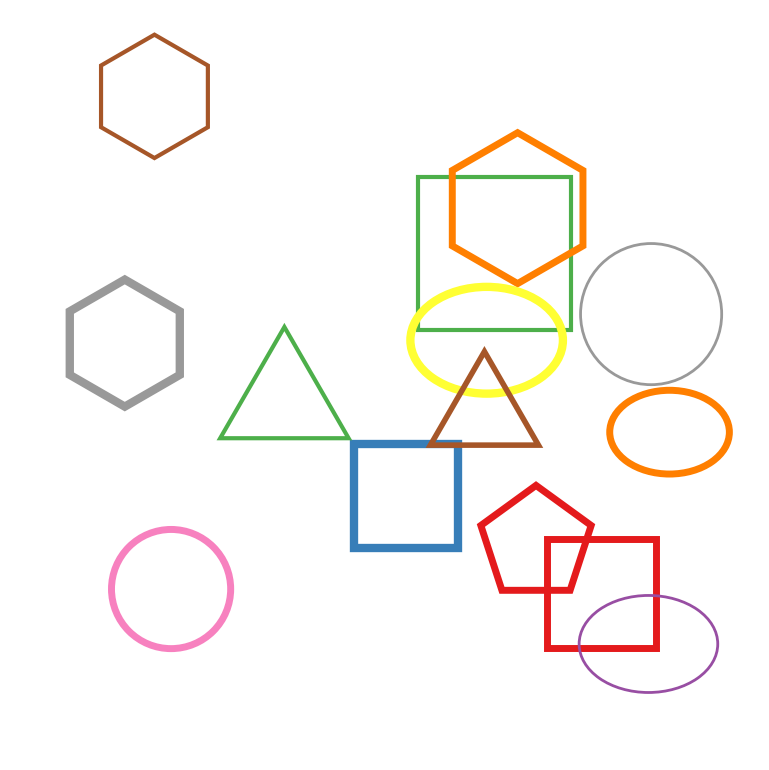[{"shape": "pentagon", "thickness": 2.5, "radius": 0.38, "center": [0.696, 0.294]}, {"shape": "square", "thickness": 2.5, "radius": 0.35, "center": [0.782, 0.229]}, {"shape": "square", "thickness": 3, "radius": 0.34, "center": [0.527, 0.356]}, {"shape": "square", "thickness": 1.5, "radius": 0.5, "center": [0.642, 0.671]}, {"shape": "triangle", "thickness": 1.5, "radius": 0.48, "center": [0.369, 0.479]}, {"shape": "oval", "thickness": 1, "radius": 0.45, "center": [0.842, 0.164]}, {"shape": "oval", "thickness": 2.5, "radius": 0.39, "center": [0.87, 0.439]}, {"shape": "hexagon", "thickness": 2.5, "radius": 0.49, "center": [0.672, 0.73]}, {"shape": "oval", "thickness": 3, "radius": 0.5, "center": [0.632, 0.558]}, {"shape": "hexagon", "thickness": 1.5, "radius": 0.4, "center": [0.201, 0.875]}, {"shape": "triangle", "thickness": 2, "radius": 0.4, "center": [0.629, 0.462]}, {"shape": "circle", "thickness": 2.5, "radius": 0.39, "center": [0.222, 0.235]}, {"shape": "circle", "thickness": 1, "radius": 0.46, "center": [0.846, 0.592]}, {"shape": "hexagon", "thickness": 3, "radius": 0.41, "center": [0.162, 0.554]}]